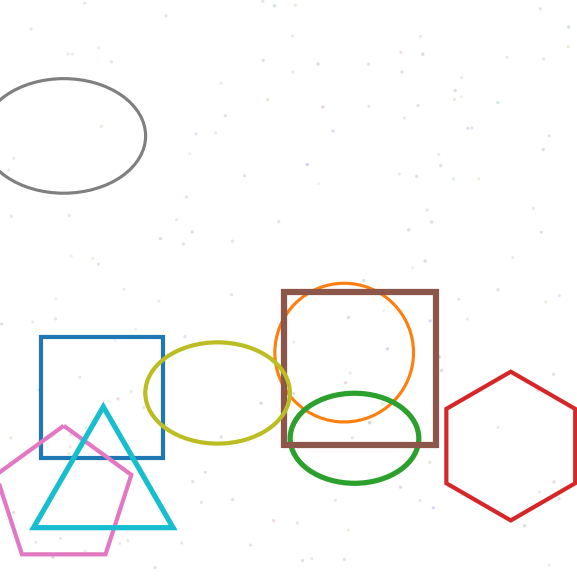[{"shape": "square", "thickness": 2, "radius": 0.53, "center": [0.176, 0.311]}, {"shape": "circle", "thickness": 1.5, "radius": 0.6, "center": [0.596, 0.389]}, {"shape": "oval", "thickness": 2.5, "radius": 0.56, "center": [0.614, 0.24]}, {"shape": "hexagon", "thickness": 2, "radius": 0.64, "center": [0.884, 0.227]}, {"shape": "square", "thickness": 3, "radius": 0.66, "center": [0.623, 0.361]}, {"shape": "pentagon", "thickness": 2, "radius": 0.62, "center": [0.11, 0.139]}, {"shape": "oval", "thickness": 1.5, "radius": 0.71, "center": [0.11, 0.764]}, {"shape": "oval", "thickness": 2, "radius": 0.63, "center": [0.377, 0.319]}, {"shape": "triangle", "thickness": 2.5, "radius": 0.7, "center": [0.179, 0.155]}]